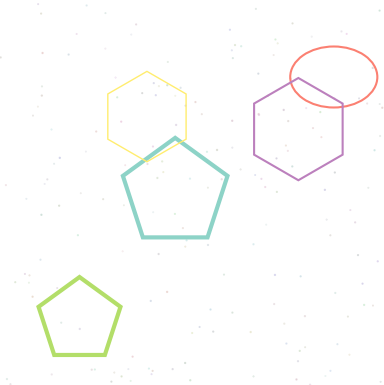[{"shape": "pentagon", "thickness": 3, "radius": 0.71, "center": [0.455, 0.499]}, {"shape": "oval", "thickness": 1.5, "radius": 0.57, "center": [0.867, 0.8]}, {"shape": "pentagon", "thickness": 3, "radius": 0.56, "center": [0.207, 0.169]}, {"shape": "hexagon", "thickness": 1.5, "radius": 0.66, "center": [0.775, 0.665]}, {"shape": "hexagon", "thickness": 1, "radius": 0.59, "center": [0.382, 0.697]}]